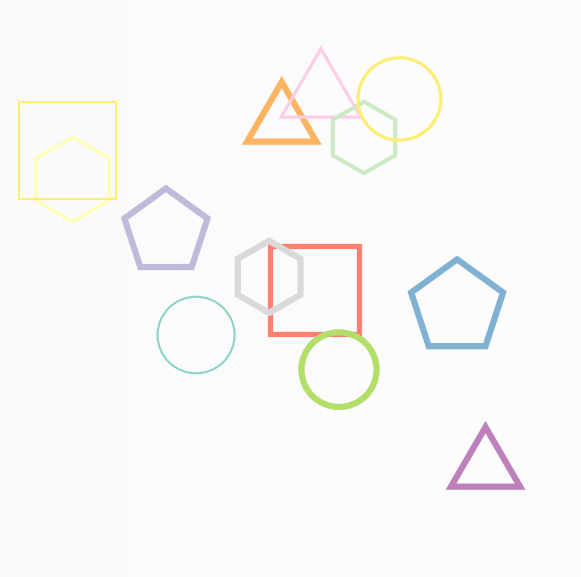[{"shape": "circle", "thickness": 1, "radius": 0.33, "center": [0.337, 0.419]}, {"shape": "hexagon", "thickness": 1.5, "radius": 0.37, "center": [0.125, 0.689]}, {"shape": "pentagon", "thickness": 3, "radius": 0.38, "center": [0.286, 0.598]}, {"shape": "square", "thickness": 2.5, "radius": 0.38, "center": [0.541, 0.497]}, {"shape": "pentagon", "thickness": 3, "radius": 0.42, "center": [0.786, 0.467]}, {"shape": "triangle", "thickness": 3, "radius": 0.34, "center": [0.485, 0.788]}, {"shape": "circle", "thickness": 3, "radius": 0.32, "center": [0.583, 0.359]}, {"shape": "triangle", "thickness": 1.5, "radius": 0.39, "center": [0.552, 0.836]}, {"shape": "hexagon", "thickness": 3, "radius": 0.31, "center": [0.463, 0.52]}, {"shape": "triangle", "thickness": 3, "radius": 0.34, "center": [0.835, 0.191]}, {"shape": "hexagon", "thickness": 2, "radius": 0.31, "center": [0.626, 0.761]}, {"shape": "square", "thickness": 1, "radius": 0.42, "center": [0.116, 0.739]}, {"shape": "circle", "thickness": 1.5, "radius": 0.36, "center": [0.687, 0.828]}]